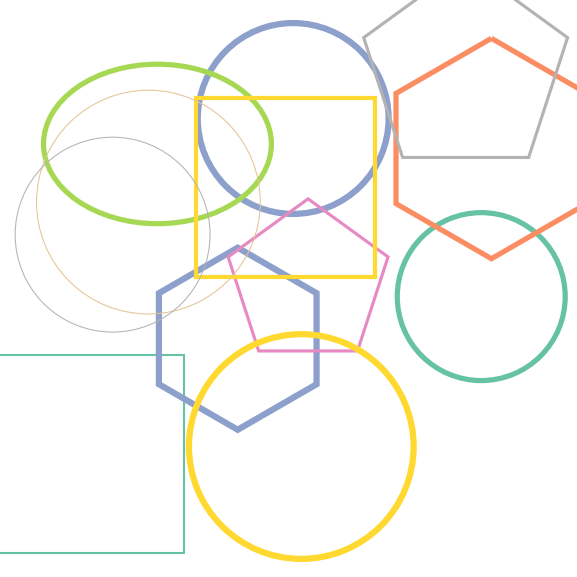[{"shape": "circle", "thickness": 2.5, "radius": 0.73, "center": [0.833, 0.486]}, {"shape": "square", "thickness": 1, "radius": 0.86, "center": [0.146, 0.213]}, {"shape": "hexagon", "thickness": 2.5, "radius": 0.95, "center": [0.851, 0.742]}, {"shape": "circle", "thickness": 3, "radius": 0.83, "center": [0.508, 0.794]}, {"shape": "hexagon", "thickness": 3, "radius": 0.79, "center": [0.412, 0.413]}, {"shape": "pentagon", "thickness": 1.5, "radius": 0.73, "center": [0.533, 0.509]}, {"shape": "oval", "thickness": 2.5, "radius": 0.99, "center": [0.273, 0.75]}, {"shape": "circle", "thickness": 3, "radius": 0.97, "center": [0.522, 0.226]}, {"shape": "square", "thickness": 2, "radius": 0.78, "center": [0.494, 0.674]}, {"shape": "circle", "thickness": 0.5, "radius": 0.97, "center": [0.257, 0.649]}, {"shape": "pentagon", "thickness": 1.5, "radius": 0.93, "center": [0.806, 0.877]}, {"shape": "circle", "thickness": 0.5, "radius": 0.84, "center": [0.195, 0.593]}]